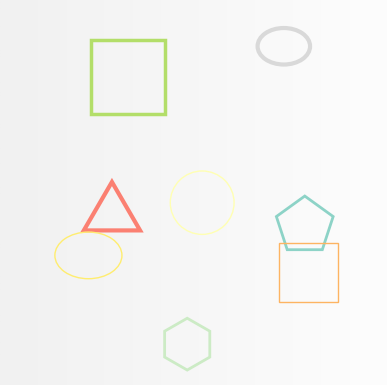[{"shape": "pentagon", "thickness": 2, "radius": 0.39, "center": [0.787, 0.414]}, {"shape": "circle", "thickness": 1, "radius": 0.41, "center": [0.522, 0.474]}, {"shape": "triangle", "thickness": 3, "radius": 0.42, "center": [0.289, 0.443]}, {"shape": "square", "thickness": 1, "radius": 0.38, "center": [0.796, 0.292]}, {"shape": "square", "thickness": 2.5, "radius": 0.48, "center": [0.331, 0.8]}, {"shape": "oval", "thickness": 3, "radius": 0.34, "center": [0.732, 0.88]}, {"shape": "hexagon", "thickness": 2, "radius": 0.34, "center": [0.483, 0.106]}, {"shape": "oval", "thickness": 1, "radius": 0.43, "center": [0.228, 0.337]}]